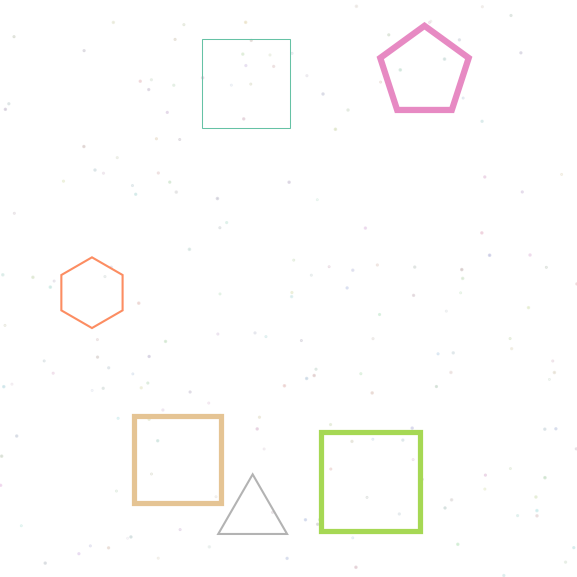[{"shape": "square", "thickness": 0.5, "radius": 0.38, "center": [0.427, 0.854]}, {"shape": "hexagon", "thickness": 1, "radius": 0.31, "center": [0.159, 0.492]}, {"shape": "pentagon", "thickness": 3, "radius": 0.4, "center": [0.735, 0.874]}, {"shape": "square", "thickness": 2.5, "radius": 0.43, "center": [0.641, 0.166]}, {"shape": "square", "thickness": 2.5, "radius": 0.38, "center": [0.307, 0.203]}, {"shape": "triangle", "thickness": 1, "radius": 0.34, "center": [0.438, 0.109]}]